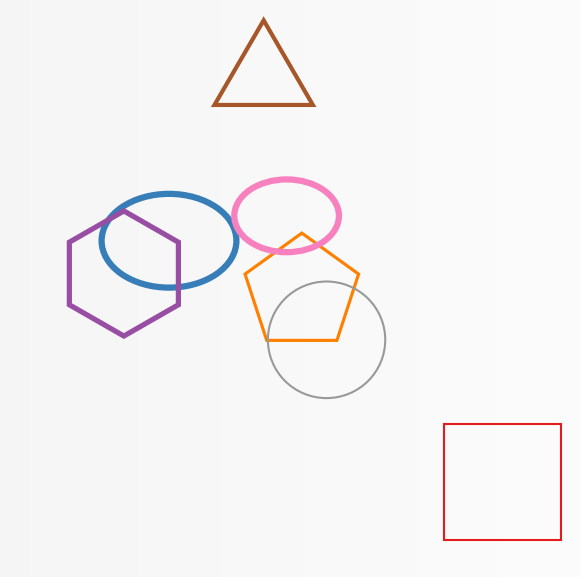[{"shape": "square", "thickness": 1, "radius": 0.5, "center": [0.865, 0.165]}, {"shape": "oval", "thickness": 3, "radius": 0.58, "center": [0.291, 0.582]}, {"shape": "hexagon", "thickness": 2.5, "radius": 0.54, "center": [0.213, 0.526]}, {"shape": "pentagon", "thickness": 1.5, "radius": 0.51, "center": [0.519, 0.493]}, {"shape": "triangle", "thickness": 2, "radius": 0.49, "center": [0.454, 0.866]}, {"shape": "oval", "thickness": 3, "radius": 0.45, "center": [0.493, 0.625]}, {"shape": "circle", "thickness": 1, "radius": 0.5, "center": [0.562, 0.411]}]